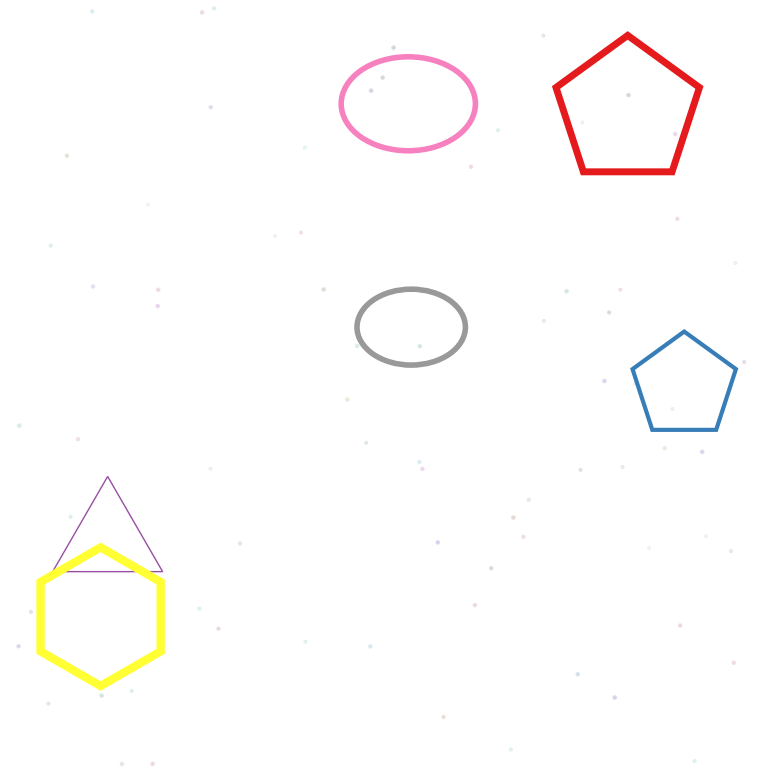[{"shape": "pentagon", "thickness": 2.5, "radius": 0.49, "center": [0.815, 0.856]}, {"shape": "pentagon", "thickness": 1.5, "radius": 0.35, "center": [0.889, 0.499]}, {"shape": "triangle", "thickness": 0.5, "radius": 0.41, "center": [0.14, 0.299]}, {"shape": "hexagon", "thickness": 3, "radius": 0.45, "center": [0.131, 0.199]}, {"shape": "oval", "thickness": 2, "radius": 0.44, "center": [0.53, 0.865]}, {"shape": "oval", "thickness": 2, "radius": 0.35, "center": [0.534, 0.575]}]